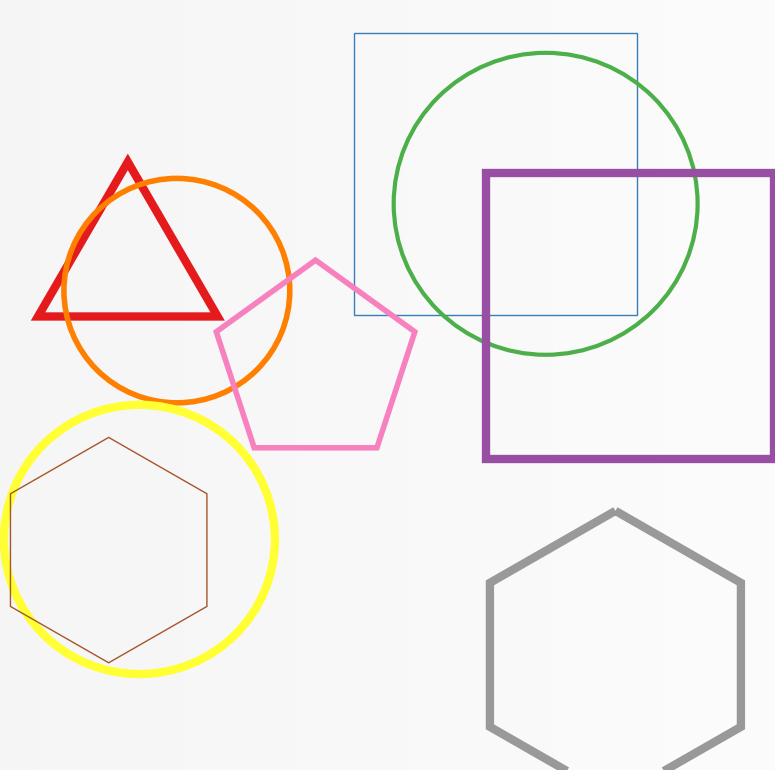[{"shape": "triangle", "thickness": 3, "radius": 0.67, "center": [0.165, 0.656]}, {"shape": "square", "thickness": 0.5, "radius": 0.91, "center": [0.64, 0.774]}, {"shape": "circle", "thickness": 1.5, "radius": 0.98, "center": [0.704, 0.735]}, {"shape": "square", "thickness": 3, "radius": 0.93, "center": [0.813, 0.59]}, {"shape": "circle", "thickness": 2, "radius": 0.73, "center": [0.228, 0.623]}, {"shape": "circle", "thickness": 3, "radius": 0.87, "center": [0.18, 0.299]}, {"shape": "hexagon", "thickness": 0.5, "radius": 0.73, "center": [0.14, 0.286]}, {"shape": "pentagon", "thickness": 2, "radius": 0.67, "center": [0.407, 0.527]}, {"shape": "hexagon", "thickness": 3, "radius": 0.93, "center": [0.794, 0.15]}]